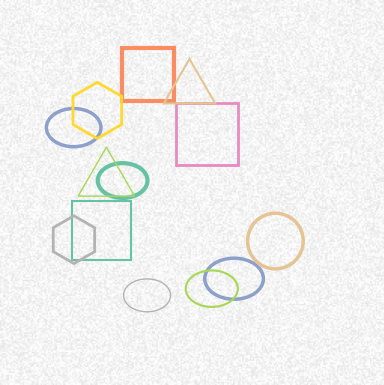[{"shape": "oval", "thickness": 3, "radius": 0.32, "center": [0.318, 0.531]}, {"shape": "square", "thickness": 1.5, "radius": 0.38, "center": [0.264, 0.402]}, {"shape": "square", "thickness": 3, "radius": 0.34, "center": [0.384, 0.807]}, {"shape": "oval", "thickness": 2.5, "radius": 0.35, "center": [0.191, 0.669]}, {"shape": "oval", "thickness": 2.5, "radius": 0.38, "center": [0.608, 0.276]}, {"shape": "square", "thickness": 2, "radius": 0.4, "center": [0.538, 0.652]}, {"shape": "triangle", "thickness": 1, "radius": 0.42, "center": [0.276, 0.533]}, {"shape": "oval", "thickness": 1.5, "radius": 0.34, "center": [0.55, 0.25]}, {"shape": "hexagon", "thickness": 2, "radius": 0.37, "center": [0.253, 0.713]}, {"shape": "triangle", "thickness": 1.5, "radius": 0.39, "center": [0.492, 0.77]}, {"shape": "circle", "thickness": 2.5, "radius": 0.36, "center": [0.715, 0.374]}, {"shape": "oval", "thickness": 1, "radius": 0.31, "center": [0.382, 0.233]}, {"shape": "hexagon", "thickness": 2, "radius": 0.31, "center": [0.192, 0.377]}]